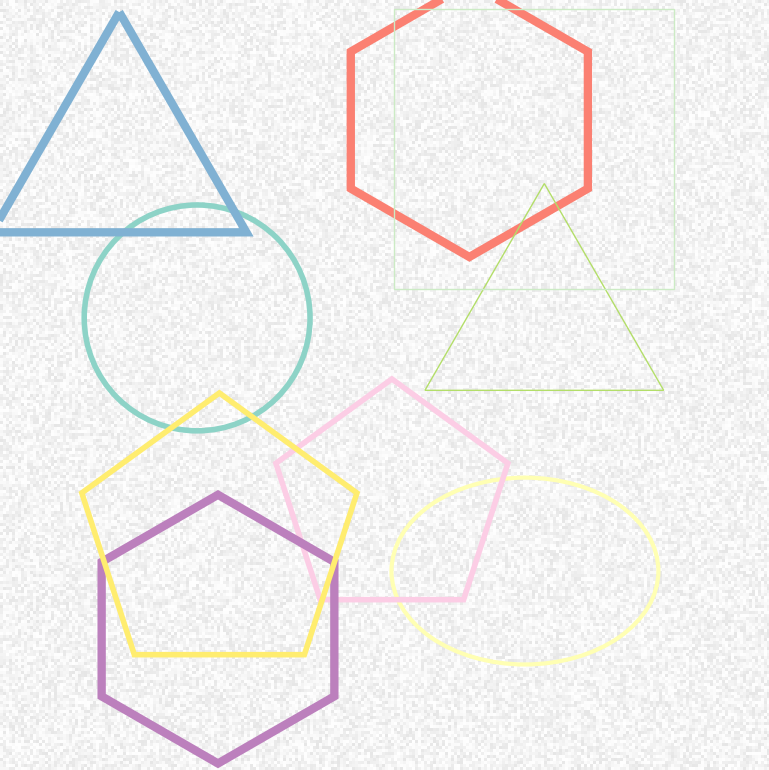[{"shape": "circle", "thickness": 2, "radius": 0.73, "center": [0.256, 0.587]}, {"shape": "oval", "thickness": 1.5, "radius": 0.87, "center": [0.682, 0.258]}, {"shape": "hexagon", "thickness": 3, "radius": 0.89, "center": [0.61, 0.844]}, {"shape": "triangle", "thickness": 3, "radius": 0.95, "center": [0.155, 0.794]}, {"shape": "triangle", "thickness": 0.5, "radius": 0.9, "center": [0.707, 0.583]}, {"shape": "pentagon", "thickness": 2, "radius": 0.79, "center": [0.509, 0.349]}, {"shape": "hexagon", "thickness": 3, "radius": 0.87, "center": [0.283, 0.183]}, {"shape": "square", "thickness": 0.5, "radius": 0.91, "center": [0.694, 0.806]}, {"shape": "pentagon", "thickness": 2, "radius": 0.94, "center": [0.285, 0.302]}]